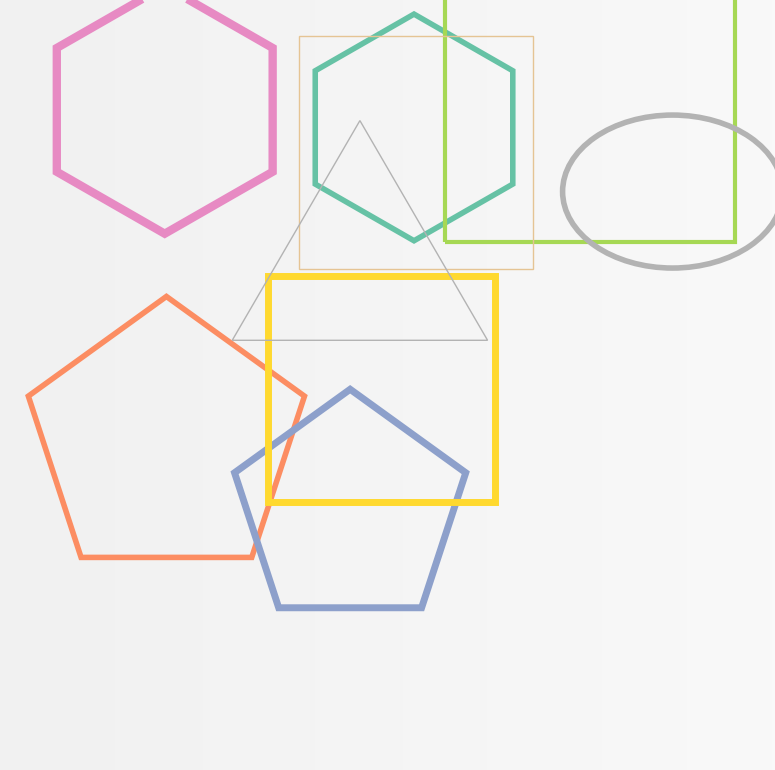[{"shape": "hexagon", "thickness": 2, "radius": 0.74, "center": [0.534, 0.835]}, {"shape": "pentagon", "thickness": 2, "radius": 0.94, "center": [0.215, 0.428]}, {"shape": "pentagon", "thickness": 2.5, "radius": 0.78, "center": [0.452, 0.338]}, {"shape": "hexagon", "thickness": 3, "radius": 0.8, "center": [0.213, 0.857]}, {"shape": "square", "thickness": 1.5, "radius": 0.94, "center": [0.762, 0.873]}, {"shape": "square", "thickness": 2.5, "radius": 0.73, "center": [0.493, 0.495]}, {"shape": "square", "thickness": 0.5, "radius": 0.76, "center": [0.537, 0.802]}, {"shape": "oval", "thickness": 2, "radius": 0.71, "center": [0.868, 0.751]}, {"shape": "triangle", "thickness": 0.5, "radius": 0.95, "center": [0.464, 0.653]}]